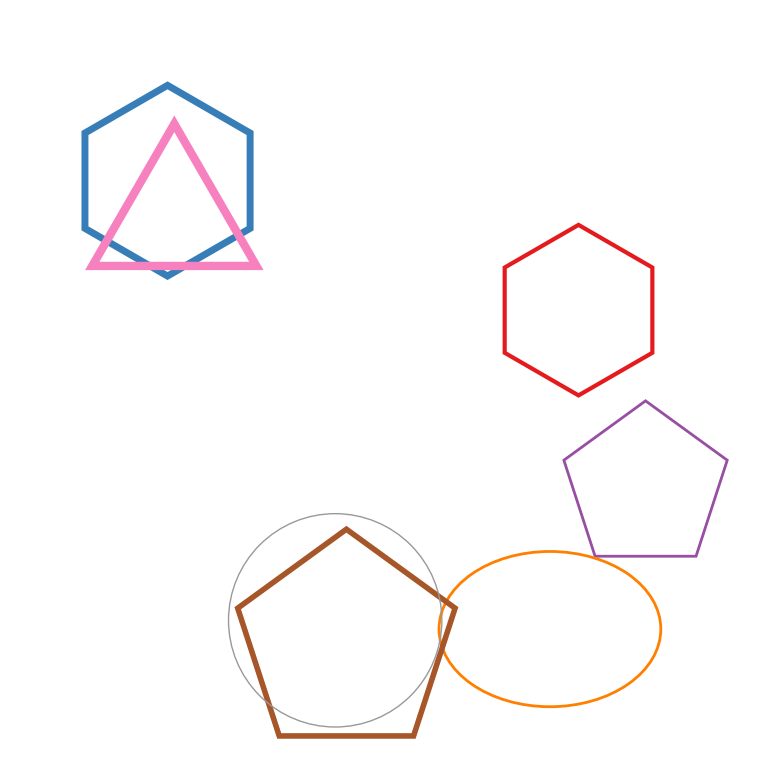[{"shape": "hexagon", "thickness": 1.5, "radius": 0.55, "center": [0.751, 0.597]}, {"shape": "hexagon", "thickness": 2.5, "radius": 0.62, "center": [0.218, 0.765]}, {"shape": "pentagon", "thickness": 1, "radius": 0.56, "center": [0.838, 0.368]}, {"shape": "oval", "thickness": 1, "radius": 0.72, "center": [0.714, 0.183]}, {"shape": "pentagon", "thickness": 2, "radius": 0.74, "center": [0.45, 0.164]}, {"shape": "triangle", "thickness": 3, "radius": 0.62, "center": [0.226, 0.716]}, {"shape": "circle", "thickness": 0.5, "radius": 0.69, "center": [0.435, 0.194]}]